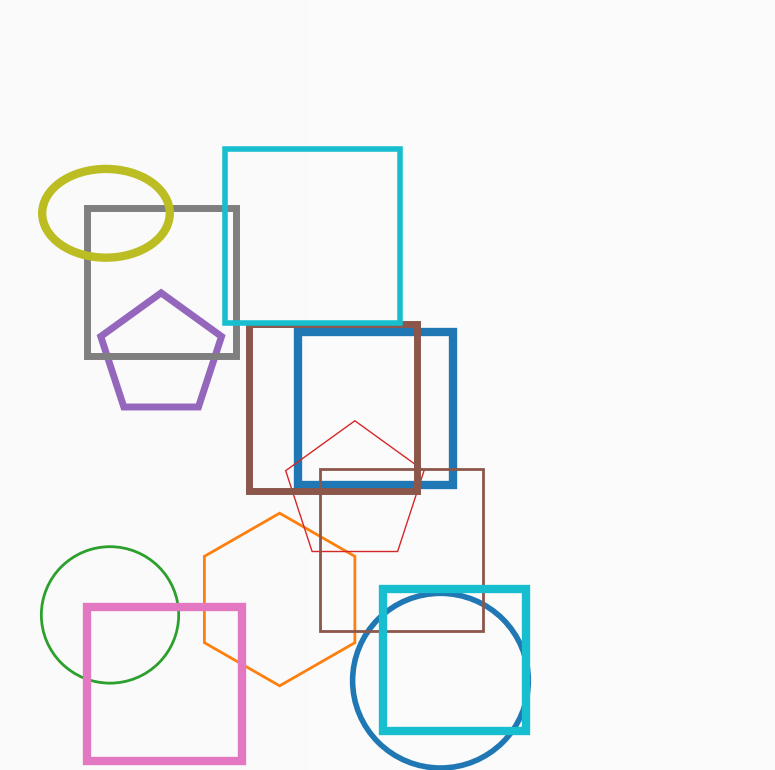[{"shape": "circle", "thickness": 2, "radius": 0.57, "center": [0.568, 0.116]}, {"shape": "square", "thickness": 3, "radius": 0.5, "center": [0.485, 0.469]}, {"shape": "hexagon", "thickness": 1, "radius": 0.56, "center": [0.361, 0.221]}, {"shape": "circle", "thickness": 1, "radius": 0.44, "center": [0.142, 0.201]}, {"shape": "pentagon", "thickness": 0.5, "radius": 0.47, "center": [0.458, 0.36]}, {"shape": "pentagon", "thickness": 2.5, "radius": 0.41, "center": [0.208, 0.538]}, {"shape": "square", "thickness": 2.5, "radius": 0.54, "center": [0.43, 0.471]}, {"shape": "square", "thickness": 1, "radius": 0.53, "center": [0.518, 0.285]}, {"shape": "square", "thickness": 3, "radius": 0.5, "center": [0.212, 0.112]}, {"shape": "square", "thickness": 2.5, "radius": 0.48, "center": [0.208, 0.634]}, {"shape": "oval", "thickness": 3, "radius": 0.41, "center": [0.137, 0.723]}, {"shape": "square", "thickness": 3, "radius": 0.46, "center": [0.587, 0.143]}, {"shape": "square", "thickness": 2, "radius": 0.57, "center": [0.403, 0.693]}]